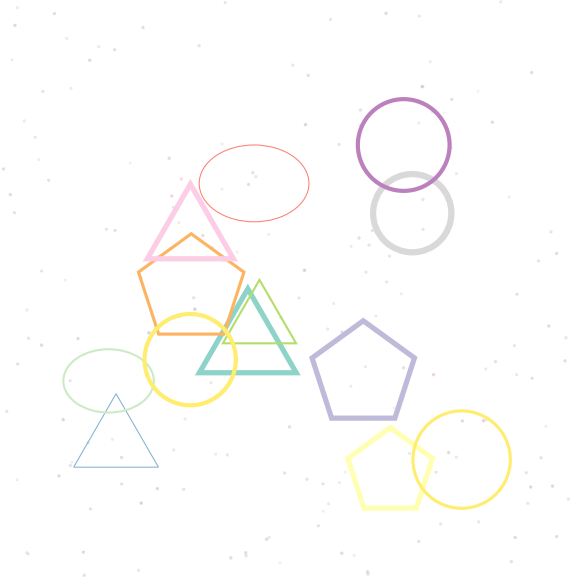[{"shape": "triangle", "thickness": 2.5, "radius": 0.48, "center": [0.429, 0.402]}, {"shape": "pentagon", "thickness": 2.5, "radius": 0.39, "center": [0.676, 0.182]}, {"shape": "pentagon", "thickness": 2.5, "radius": 0.47, "center": [0.629, 0.35]}, {"shape": "oval", "thickness": 0.5, "radius": 0.48, "center": [0.44, 0.682]}, {"shape": "triangle", "thickness": 0.5, "radius": 0.42, "center": [0.201, 0.233]}, {"shape": "pentagon", "thickness": 1.5, "radius": 0.48, "center": [0.331, 0.498]}, {"shape": "triangle", "thickness": 1, "radius": 0.37, "center": [0.449, 0.441]}, {"shape": "triangle", "thickness": 2.5, "radius": 0.43, "center": [0.33, 0.594]}, {"shape": "circle", "thickness": 3, "radius": 0.34, "center": [0.714, 0.63]}, {"shape": "circle", "thickness": 2, "radius": 0.4, "center": [0.699, 0.748]}, {"shape": "oval", "thickness": 1, "radius": 0.39, "center": [0.188, 0.34]}, {"shape": "circle", "thickness": 2, "radius": 0.4, "center": [0.329, 0.376]}, {"shape": "circle", "thickness": 1.5, "radius": 0.42, "center": [0.799, 0.203]}]